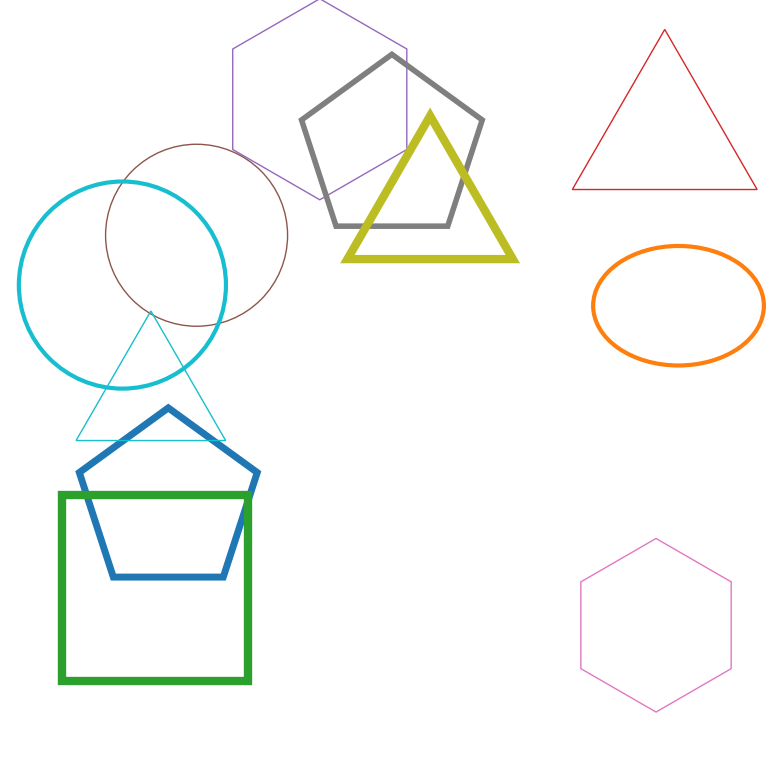[{"shape": "pentagon", "thickness": 2.5, "radius": 0.61, "center": [0.219, 0.349]}, {"shape": "oval", "thickness": 1.5, "radius": 0.55, "center": [0.881, 0.603]}, {"shape": "square", "thickness": 3, "radius": 0.6, "center": [0.202, 0.237]}, {"shape": "triangle", "thickness": 0.5, "radius": 0.69, "center": [0.863, 0.823]}, {"shape": "hexagon", "thickness": 0.5, "radius": 0.65, "center": [0.415, 0.871]}, {"shape": "circle", "thickness": 0.5, "radius": 0.59, "center": [0.255, 0.694]}, {"shape": "hexagon", "thickness": 0.5, "radius": 0.56, "center": [0.852, 0.188]}, {"shape": "pentagon", "thickness": 2, "radius": 0.62, "center": [0.509, 0.806]}, {"shape": "triangle", "thickness": 3, "radius": 0.62, "center": [0.559, 0.726]}, {"shape": "circle", "thickness": 1.5, "radius": 0.67, "center": [0.159, 0.63]}, {"shape": "triangle", "thickness": 0.5, "radius": 0.56, "center": [0.196, 0.484]}]